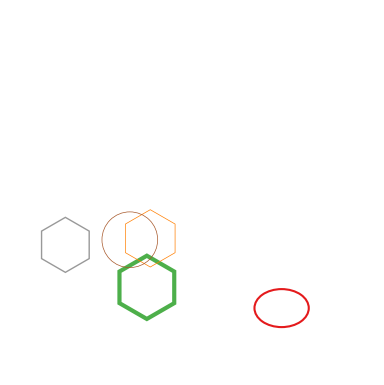[{"shape": "oval", "thickness": 1.5, "radius": 0.35, "center": [0.731, 0.2]}, {"shape": "hexagon", "thickness": 3, "radius": 0.41, "center": [0.381, 0.254]}, {"shape": "hexagon", "thickness": 0.5, "radius": 0.37, "center": [0.39, 0.381]}, {"shape": "circle", "thickness": 0.5, "radius": 0.36, "center": [0.337, 0.377]}, {"shape": "hexagon", "thickness": 1, "radius": 0.36, "center": [0.17, 0.364]}]